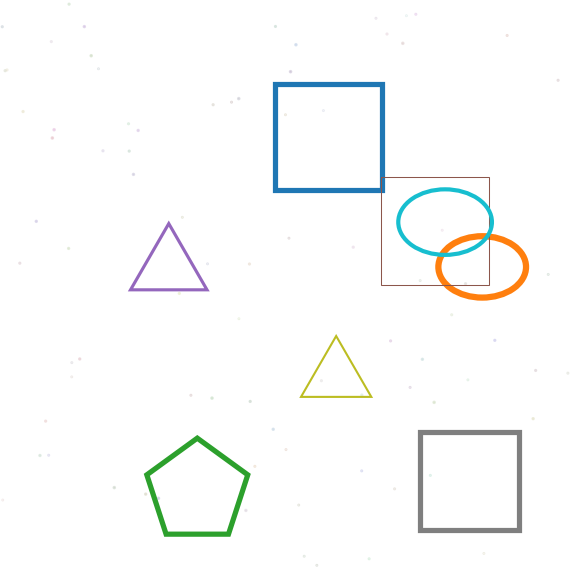[{"shape": "square", "thickness": 2.5, "radius": 0.46, "center": [0.568, 0.762]}, {"shape": "oval", "thickness": 3, "radius": 0.38, "center": [0.835, 0.537]}, {"shape": "pentagon", "thickness": 2.5, "radius": 0.46, "center": [0.342, 0.149]}, {"shape": "triangle", "thickness": 1.5, "radius": 0.38, "center": [0.292, 0.536]}, {"shape": "square", "thickness": 0.5, "radius": 0.47, "center": [0.753, 0.599]}, {"shape": "square", "thickness": 2.5, "radius": 0.43, "center": [0.813, 0.166]}, {"shape": "triangle", "thickness": 1, "radius": 0.35, "center": [0.582, 0.347]}, {"shape": "oval", "thickness": 2, "radius": 0.41, "center": [0.771, 0.615]}]